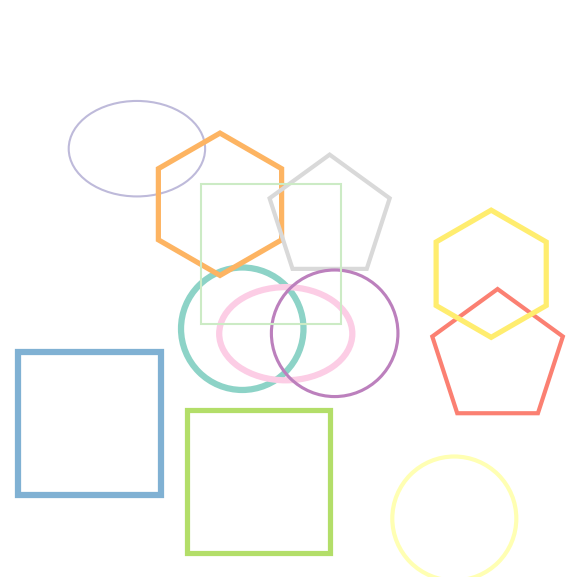[{"shape": "circle", "thickness": 3, "radius": 0.53, "center": [0.419, 0.43]}, {"shape": "circle", "thickness": 2, "radius": 0.54, "center": [0.787, 0.101]}, {"shape": "oval", "thickness": 1, "radius": 0.59, "center": [0.237, 0.742]}, {"shape": "pentagon", "thickness": 2, "radius": 0.59, "center": [0.862, 0.38]}, {"shape": "square", "thickness": 3, "radius": 0.62, "center": [0.156, 0.265]}, {"shape": "hexagon", "thickness": 2.5, "radius": 0.62, "center": [0.381, 0.645]}, {"shape": "square", "thickness": 2.5, "radius": 0.62, "center": [0.448, 0.165]}, {"shape": "oval", "thickness": 3, "radius": 0.58, "center": [0.495, 0.421]}, {"shape": "pentagon", "thickness": 2, "radius": 0.55, "center": [0.571, 0.622]}, {"shape": "circle", "thickness": 1.5, "radius": 0.55, "center": [0.58, 0.422]}, {"shape": "square", "thickness": 1, "radius": 0.61, "center": [0.469, 0.56]}, {"shape": "hexagon", "thickness": 2.5, "radius": 0.55, "center": [0.851, 0.525]}]